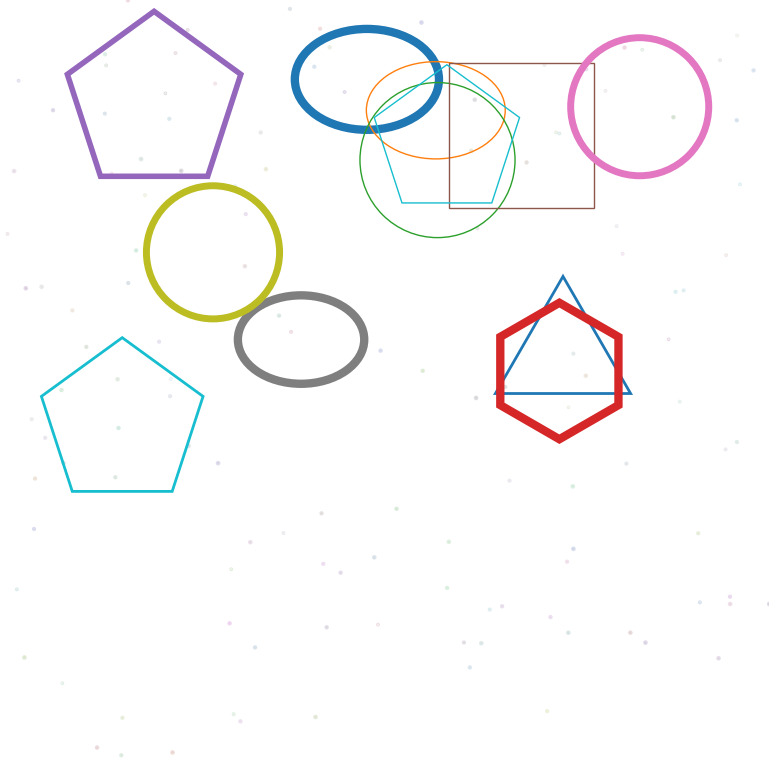[{"shape": "triangle", "thickness": 1, "radius": 0.51, "center": [0.731, 0.54]}, {"shape": "oval", "thickness": 3, "radius": 0.47, "center": [0.477, 0.897]}, {"shape": "oval", "thickness": 0.5, "radius": 0.45, "center": [0.566, 0.857]}, {"shape": "circle", "thickness": 0.5, "radius": 0.5, "center": [0.568, 0.792]}, {"shape": "hexagon", "thickness": 3, "radius": 0.44, "center": [0.726, 0.518]}, {"shape": "pentagon", "thickness": 2, "radius": 0.59, "center": [0.2, 0.867]}, {"shape": "square", "thickness": 0.5, "radius": 0.47, "center": [0.678, 0.824]}, {"shape": "circle", "thickness": 2.5, "radius": 0.45, "center": [0.831, 0.861]}, {"shape": "oval", "thickness": 3, "radius": 0.41, "center": [0.391, 0.559]}, {"shape": "circle", "thickness": 2.5, "radius": 0.43, "center": [0.277, 0.672]}, {"shape": "pentagon", "thickness": 0.5, "radius": 0.5, "center": [0.58, 0.817]}, {"shape": "pentagon", "thickness": 1, "radius": 0.55, "center": [0.159, 0.451]}]